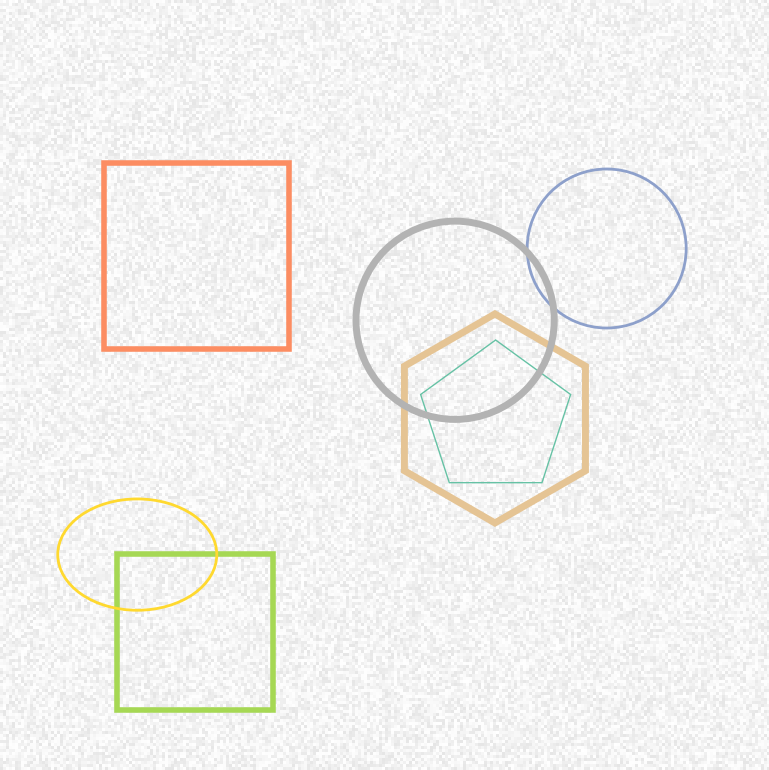[{"shape": "pentagon", "thickness": 0.5, "radius": 0.51, "center": [0.644, 0.456]}, {"shape": "square", "thickness": 2, "radius": 0.6, "center": [0.255, 0.668]}, {"shape": "circle", "thickness": 1, "radius": 0.52, "center": [0.788, 0.677]}, {"shape": "square", "thickness": 2, "radius": 0.51, "center": [0.253, 0.179]}, {"shape": "oval", "thickness": 1, "radius": 0.52, "center": [0.178, 0.28]}, {"shape": "hexagon", "thickness": 2.5, "radius": 0.68, "center": [0.643, 0.457]}, {"shape": "circle", "thickness": 2.5, "radius": 0.64, "center": [0.591, 0.584]}]